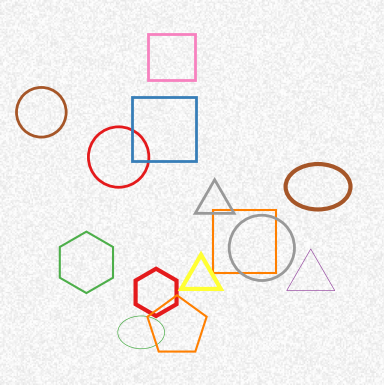[{"shape": "hexagon", "thickness": 3, "radius": 0.31, "center": [0.405, 0.241]}, {"shape": "circle", "thickness": 2, "radius": 0.39, "center": [0.308, 0.592]}, {"shape": "square", "thickness": 2, "radius": 0.41, "center": [0.425, 0.665]}, {"shape": "hexagon", "thickness": 1.5, "radius": 0.4, "center": [0.224, 0.319]}, {"shape": "oval", "thickness": 0.5, "radius": 0.3, "center": [0.367, 0.137]}, {"shape": "triangle", "thickness": 0.5, "radius": 0.36, "center": [0.807, 0.281]}, {"shape": "pentagon", "thickness": 1.5, "radius": 0.4, "center": [0.46, 0.152]}, {"shape": "square", "thickness": 1.5, "radius": 0.41, "center": [0.635, 0.372]}, {"shape": "triangle", "thickness": 3, "radius": 0.3, "center": [0.522, 0.279]}, {"shape": "oval", "thickness": 3, "radius": 0.42, "center": [0.826, 0.515]}, {"shape": "circle", "thickness": 2, "radius": 0.32, "center": [0.107, 0.708]}, {"shape": "square", "thickness": 2, "radius": 0.3, "center": [0.446, 0.852]}, {"shape": "circle", "thickness": 2, "radius": 0.42, "center": [0.68, 0.356]}, {"shape": "triangle", "thickness": 2, "radius": 0.29, "center": [0.558, 0.475]}]